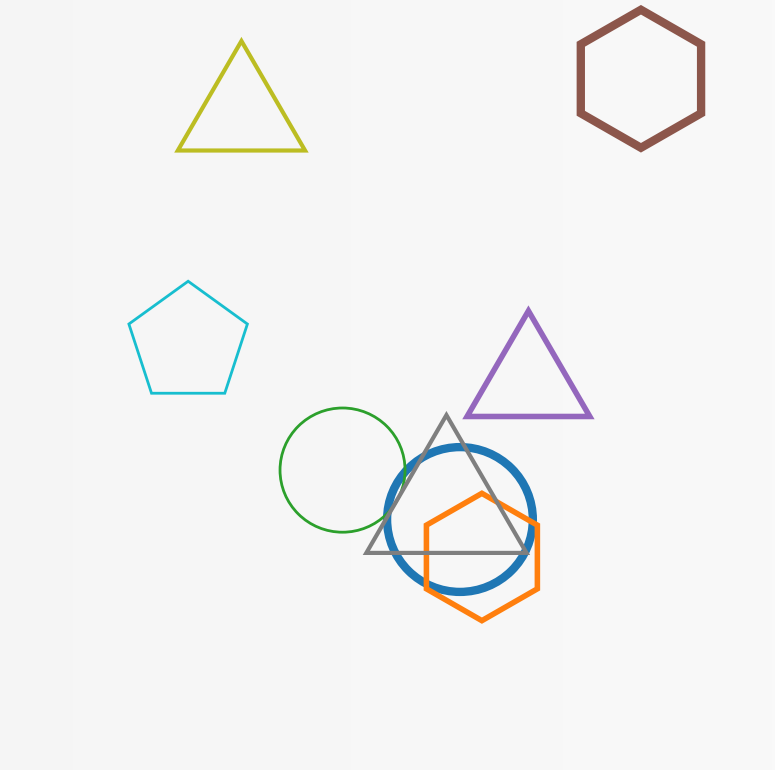[{"shape": "circle", "thickness": 3, "radius": 0.47, "center": [0.594, 0.325]}, {"shape": "hexagon", "thickness": 2, "radius": 0.41, "center": [0.622, 0.277]}, {"shape": "circle", "thickness": 1, "radius": 0.4, "center": [0.442, 0.389]}, {"shape": "triangle", "thickness": 2, "radius": 0.46, "center": [0.682, 0.505]}, {"shape": "hexagon", "thickness": 3, "radius": 0.45, "center": [0.827, 0.898]}, {"shape": "triangle", "thickness": 1.5, "radius": 0.6, "center": [0.576, 0.342]}, {"shape": "triangle", "thickness": 1.5, "radius": 0.47, "center": [0.312, 0.852]}, {"shape": "pentagon", "thickness": 1, "radius": 0.4, "center": [0.243, 0.554]}]